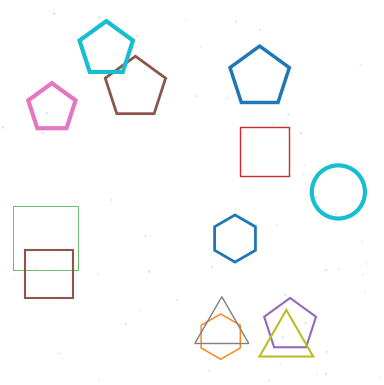[{"shape": "pentagon", "thickness": 2.5, "radius": 0.41, "center": [0.674, 0.799]}, {"shape": "hexagon", "thickness": 2, "radius": 0.31, "center": [0.61, 0.38]}, {"shape": "hexagon", "thickness": 1, "radius": 0.29, "center": [0.573, 0.126]}, {"shape": "square", "thickness": 0.5, "radius": 0.42, "center": [0.118, 0.382]}, {"shape": "square", "thickness": 1, "radius": 0.32, "center": [0.686, 0.606]}, {"shape": "pentagon", "thickness": 1.5, "radius": 0.35, "center": [0.754, 0.155]}, {"shape": "square", "thickness": 1.5, "radius": 0.32, "center": [0.127, 0.288]}, {"shape": "pentagon", "thickness": 2, "radius": 0.41, "center": [0.352, 0.771]}, {"shape": "pentagon", "thickness": 3, "radius": 0.32, "center": [0.135, 0.719]}, {"shape": "triangle", "thickness": 1, "radius": 0.41, "center": [0.576, 0.148]}, {"shape": "triangle", "thickness": 1.5, "radius": 0.4, "center": [0.744, 0.114]}, {"shape": "pentagon", "thickness": 3, "radius": 0.36, "center": [0.276, 0.872]}, {"shape": "circle", "thickness": 3, "radius": 0.35, "center": [0.879, 0.501]}]